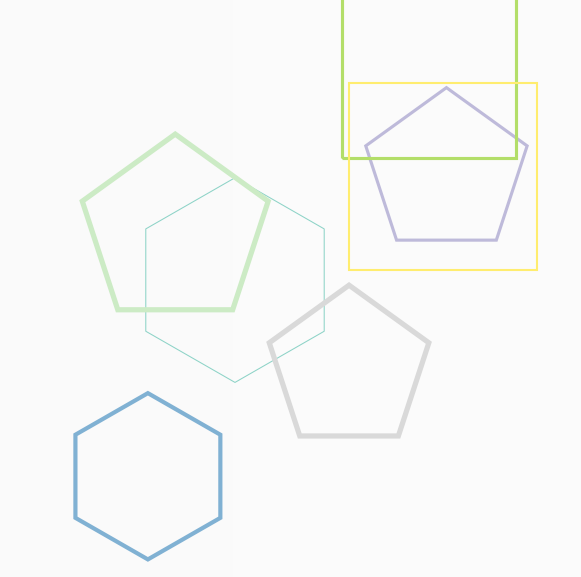[{"shape": "hexagon", "thickness": 0.5, "radius": 0.89, "center": [0.404, 0.514]}, {"shape": "pentagon", "thickness": 1.5, "radius": 0.73, "center": [0.768, 0.701]}, {"shape": "hexagon", "thickness": 2, "radius": 0.72, "center": [0.254, 0.174]}, {"shape": "square", "thickness": 1.5, "radius": 0.75, "center": [0.738, 0.875]}, {"shape": "pentagon", "thickness": 2.5, "radius": 0.72, "center": [0.601, 0.361]}, {"shape": "pentagon", "thickness": 2.5, "radius": 0.84, "center": [0.301, 0.599]}, {"shape": "square", "thickness": 1, "radius": 0.81, "center": [0.763, 0.694]}]